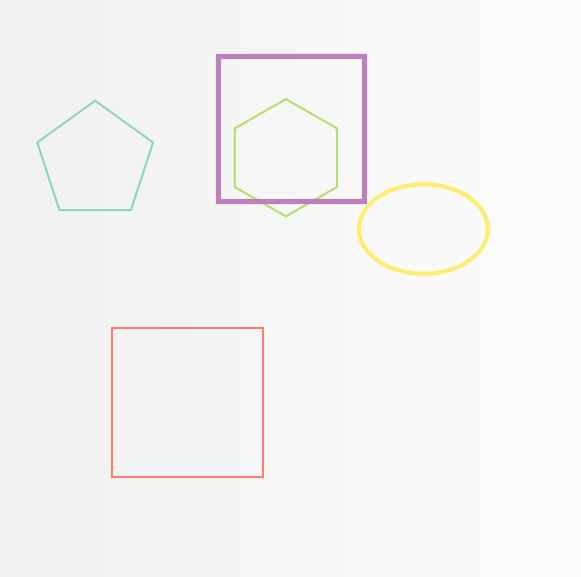[{"shape": "pentagon", "thickness": 1, "radius": 0.52, "center": [0.164, 0.72]}, {"shape": "square", "thickness": 1, "radius": 0.65, "center": [0.323, 0.302]}, {"shape": "hexagon", "thickness": 1, "radius": 0.51, "center": [0.492, 0.726]}, {"shape": "square", "thickness": 2.5, "radius": 0.63, "center": [0.501, 0.776]}, {"shape": "oval", "thickness": 2, "radius": 0.55, "center": [0.728, 0.603]}]